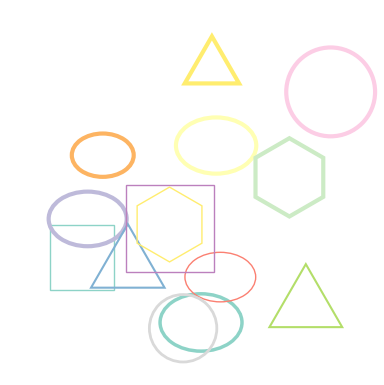[{"shape": "square", "thickness": 1, "radius": 0.42, "center": [0.213, 0.331]}, {"shape": "oval", "thickness": 2.5, "radius": 0.53, "center": [0.522, 0.162]}, {"shape": "oval", "thickness": 3, "radius": 0.52, "center": [0.561, 0.622]}, {"shape": "oval", "thickness": 3, "radius": 0.51, "center": [0.228, 0.431]}, {"shape": "oval", "thickness": 1, "radius": 0.46, "center": [0.572, 0.28]}, {"shape": "triangle", "thickness": 1.5, "radius": 0.55, "center": [0.332, 0.308]}, {"shape": "oval", "thickness": 3, "radius": 0.4, "center": [0.267, 0.597]}, {"shape": "triangle", "thickness": 1.5, "radius": 0.55, "center": [0.794, 0.205]}, {"shape": "circle", "thickness": 3, "radius": 0.58, "center": [0.859, 0.761]}, {"shape": "circle", "thickness": 2, "radius": 0.44, "center": [0.476, 0.147]}, {"shape": "square", "thickness": 1, "radius": 0.57, "center": [0.441, 0.407]}, {"shape": "hexagon", "thickness": 3, "radius": 0.51, "center": [0.752, 0.539]}, {"shape": "triangle", "thickness": 3, "radius": 0.41, "center": [0.55, 0.824]}, {"shape": "hexagon", "thickness": 1, "radius": 0.49, "center": [0.44, 0.417]}]